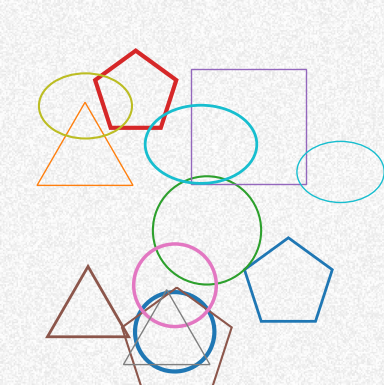[{"shape": "circle", "thickness": 3, "radius": 0.52, "center": [0.454, 0.138]}, {"shape": "pentagon", "thickness": 2, "radius": 0.6, "center": [0.749, 0.262]}, {"shape": "triangle", "thickness": 1, "radius": 0.72, "center": [0.221, 0.59]}, {"shape": "circle", "thickness": 1.5, "radius": 0.7, "center": [0.538, 0.402]}, {"shape": "pentagon", "thickness": 3, "radius": 0.55, "center": [0.353, 0.758]}, {"shape": "square", "thickness": 1, "radius": 0.75, "center": [0.646, 0.671]}, {"shape": "pentagon", "thickness": 1.5, "radius": 0.75, "center": [0.459, 0.103]}, {"shape": "triangle", "thickness": 2, "radius": 0.61, "center": [0.229, 0.186]}, {"shape": "circle", "thickness": 2.5, "radius": 0.54, "center": [0.455, 0.259]}, {"shape": "triangle", "thickness": 1, "radius": 0.65, "center": [0.433, 0.118]}, {"shape": "oval", "thickness": 1.5, "radius": 0.6, "center": [0.222, 0.725]}, {"shape": "oval", "thickness": 2, "radius": 0.72, "center": [0.522, 0.625]}, {"shape": "oval", "thickness": 1, "radius": 0.57, "center": [0.885, 0.553]}]